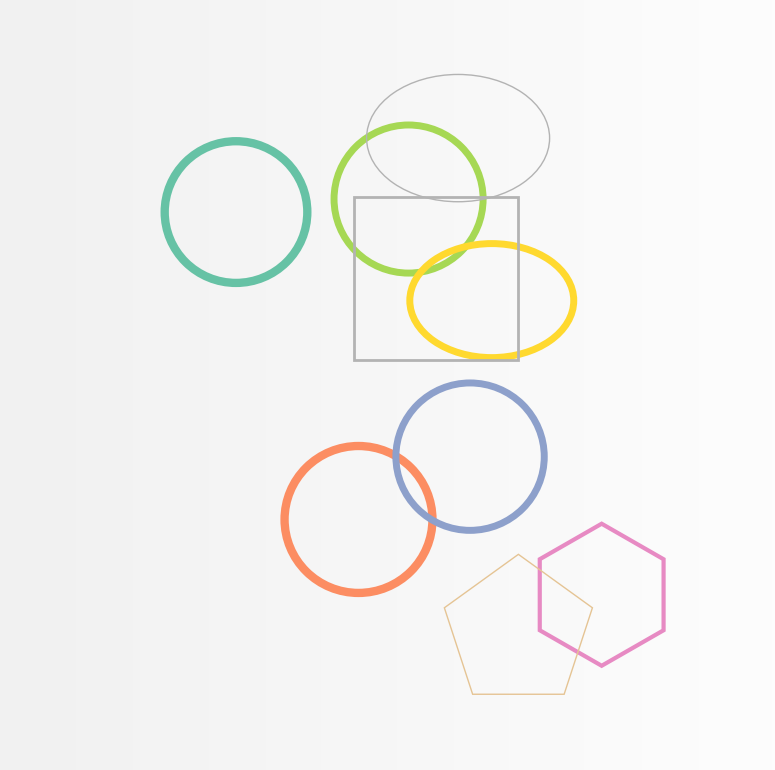[{"shape": "circle", "thickness": 3, "radius": 0.46, "center": [0.305, 0.725]}, {"shape": "circle", "thickness": 3, "radius": 0.48, "center": [0.463, 0.325]}, {"shape": "circle", "thickness": 2.5, "radius": 0.48, "center": [0.607, 0.407]}, {"shape": "hexagon", "thickness": 1.5, "radius": 0.46, "center": [0.776, 0.228]}, {"shape": "circle", "thickness": 2.5, "radius": 0.48, "center": [0.527, 0.742]}, {"shape": "oval", "thickness": 2.5, "radius": 0.53, "center": [0.635, 0.61]}, {"shape": "pentagon", "thickness": 0.5, "radius": 0.5, "center": [0.669, 0.18]}, {"shape": "oval", "thickness": 0.5, "radius": 0.59, "center": [0.591, 0.821]}, {"shape": "square", "thickness": 1, "radius": 0.53, "center": [0.563, 0.639]}]